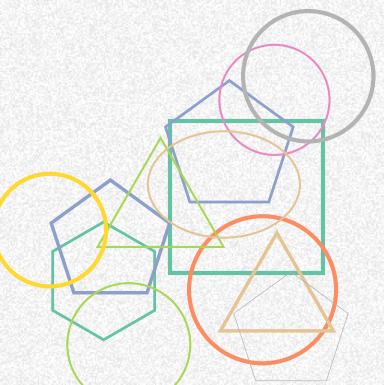[{"shape": "hexagon", "thickness": 2, "radius": 0.76, "center": [0.269, 0.27]}, {"shape": "square", "thickness": 3, "radius": 0.99, "center": [0.639, 0.488]}, {"shape": "circle", "thickness": 3, "radius": 0.96, "center": [0.682, 0.247]}, {"shape": "pentagon", "thickness": 2.5, "radius": 0.81, "center": [0.287, 0.371]}, {"shape": "pentagon", "thickness": 2, "radius": 0.87, "center": [0.596, 0.616]}, {"shape": "circle", "thickness": 1.5, "radius": 0.72, "center": [0.713, 0.741]}, {"shape": "circle", "thickness": 1.5, "radius": 0.8, "center": [0.334, 0.105]}, {"shape": "triangle", "thickness": 1.5, "radius": 0.94, "center": [0.417, 0.453]}, {"shape": "circle", "thickness": 3, "radius": 0.73, "center": [0.129, 0.402]}, {"shape": "oval", "thickness": 1.5, "radius": 0.99, "center": [0.582, 0.521]}, {"shape": "triangle", "thickness": 2.5, "radius": 0.85, "center": [0.719, 0.225]}, {"shape": "pentagon", "thickness": 0.5, "radius": 0.78, "center": [0.756, 0.137]}, {"shape": "circle", "thickness": 3, "radius": 0.85, "center": [0.801, 0.802]}]